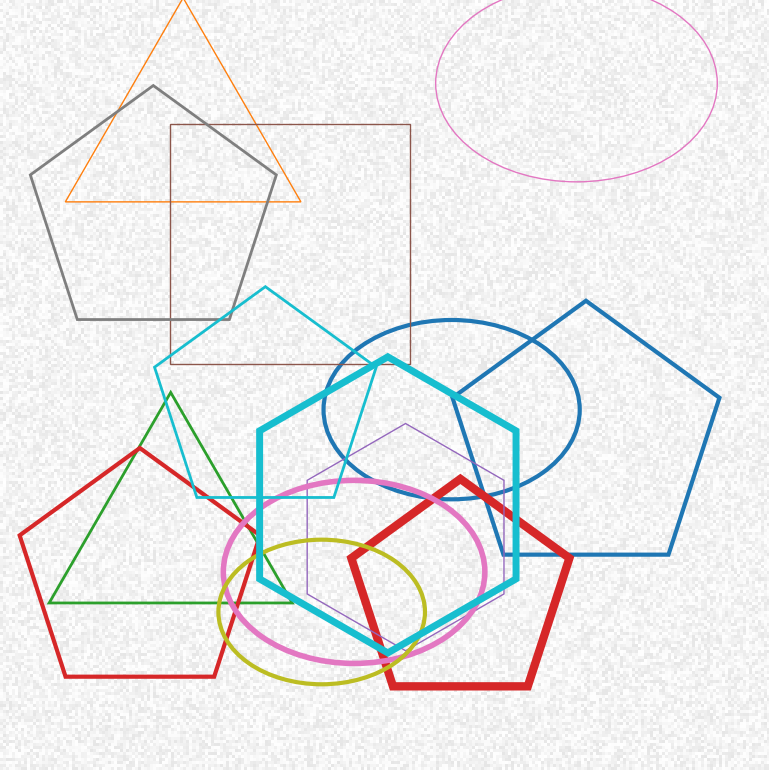[{"shape": "pentagon", "thickness": 1.5, "radius": 0.91, "center": [0.761, 0.427]}, {"shape": "oval", "thickness": 1.5, "radius": 0.83, "center": [0.587, 0.468]}, {"shape": "triangle", "thickness": 0.5, "radius": 0.88, "center": [0.238, 0.826]}, {"shape": "triangle", "thickness": 1, "radius": 0.91, "center": [0.222, 0.308]}, {"shape": "pentagon", "thickness": 1.5, "radius": 0.82, "center": [0.182, 0.254]}, {"shape": "pentagon", "thickness": 3, "radius": 0.74, "center": [0.598, 0.229]}, {"shape": "hexagon", "thickness": 0.5, "radius": 0.74, "center": [0.527, 0.302]}, {"shape": "square", "thickness": 0.5, "radius": 0.78, "center": [0.377, 0.683]}, {"shape": "oval", "thickness": 2, "radius": 0.85, "center": [0.46, 0.257]}, {"shape": "oval", "thickness": 0.5, "radius": 0.91, "center": [0.749, 0.892]}, {"shape": "pentagon", "thickness": 1, "radius": 0.84, "center": [0.199, 0.721]}, {"shape": "oval", "thickness": 1.5, "radius": 0.67, "center": [0.418, 0.205]}, {"shape": "pentagon", "thickness": 1, "radius": 0.76, "center": [0.345, 0.476]}, {"shape": "hexagon", "thickness": 2.5, "radius": 0.96, "center": [0.504, 0.344]}]